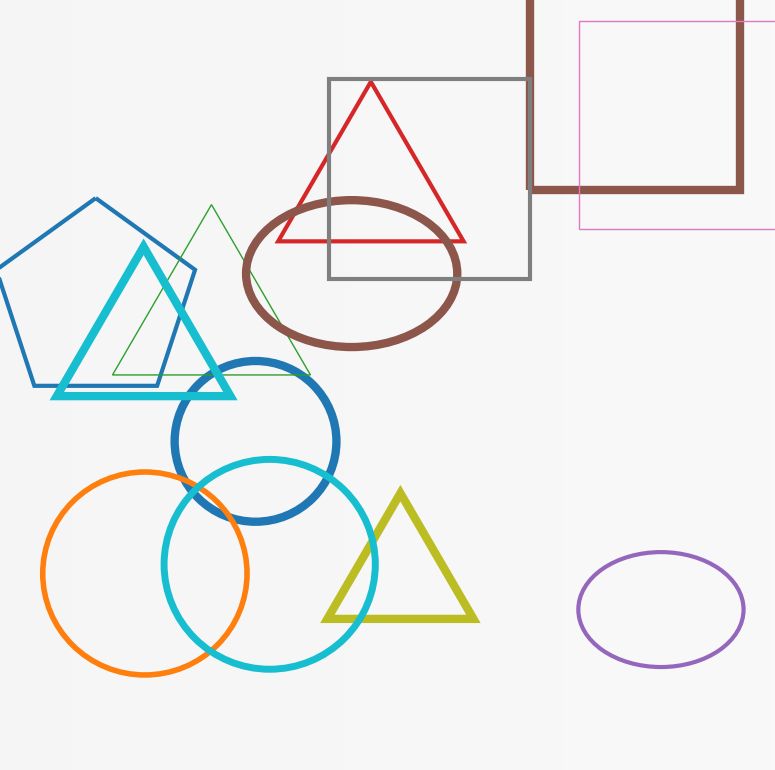[{"shape": "circle", "thickness": 3, "radius": 0.52, "center": [0.33, 0.427]}, {"shape": "pentagon", "thickness": 1.5, "radius": 0.67, "center": [0.124, 0.608]}, {"shape": "circle", "thickness": 2, "radius": 0.66, "center": [0.187, 0.255]}, {"shape": "triangle", "thickness": 0.5, "radius": 0.74, "center": [0.273, 0.587]}, {"shape": "triangle", "thickness": 1.5, "radius": 0.69, "center": [0.479, 0.756]}, {"shape": "oval", "thickness": 1.5, "radius": 0.53, "center": [0.853, 0.208]}, {"shape": "oval", "thickness": 3, "radius": 0.68, "center": [0.454, 0.645]}, {"shape": "square", "thickness": 3, "radius": 0.68, "center": [0.819, 0.889]}, {"shape": "square", "thickness": 0.5, "radius": 0.68, "center": [0.882, 0.838]}, {"shape": "square", "thickness": 1.5, "radius": 0.65, "center": [0.555, 0.767]}, {"shape": "triangle", "thickness": 3, "radius": 0.54, "center": [0.517, 0.251]}, {"shape": "circle", "thickness": 2.5, "radius": 0.68, "center": [0.348, 0.267]}, {"shape": "triangle", "thickness": 3, "radius": 0.65, "center": [0.185, 0.55]}]